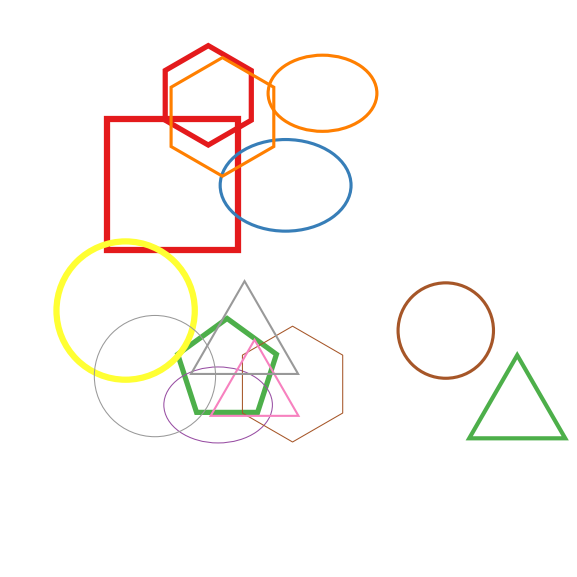[{"shape": "hexagon", "thickness": 2.5, "radius": 0.43, "center": [0.361, 0.834]}, {"shape": "square", "thickness": 3, "radius": 0.57, "center": [0.298, 0.68]}, {"shape": "oval", "thickness": 1.5, "radius": 0.57, "center": [0.495, 0.678]}, {"shape": "triangle", "thickness": 2, "radius": 0.48, "center": [0.896, 0.288]}, {"shape": "pentagon", "thickness": 2.5, "radius": 0.45, "center": [0.393, 0.358]}, {"shape": "oval", "thickness": 0.5, "radius": 0.47, "center": [0.378, 0.298]}, {"shape": "hexagon", "thickness": 1.5, "radius": 0.51, "center": [0.385, 0.797]}, {"shape": "oval", "thickness": 1.5, "radius": 0.47, "center": [0.558, 0.838]}, {"shape": "circle", "thickness": 3, "radius": 0.6, "center": [0.218, 0.461]}, {"shape": "hexagon", "thickness": 0.5, "radius": 0.5, "center": [0.507, 0.334]}, {"shape": "circle", "thickness": 1.5, "radius": 0.41, "center": [0.772, 0.427]}, {"shape": "triangle", "thickness": 1, "radius": 0.44, "center": [0.441, 0.323]}, {"shape": "triangle", "thickness": 1, "radius": 0.54, "center": [0.423, 0.405]}, {"shape": "circle", "thickness": 0.5, "radius": 0.52, "center": [0.268, 0.348]}]